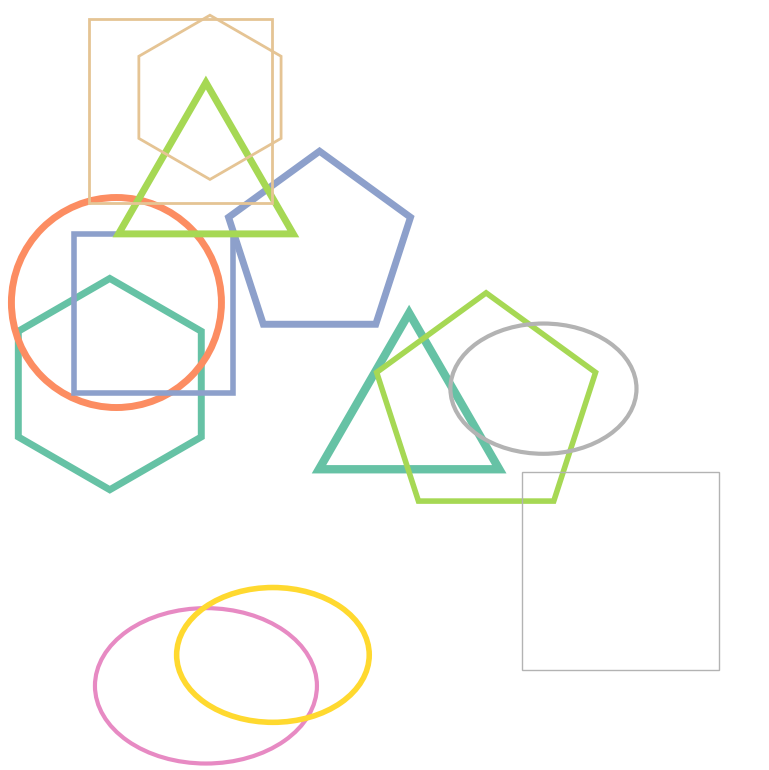[{"shape": "triangle", "thickness": 3, "radius": 0.68, "center": [0.531, 0.458]}, {"shape": "hexagon", "thickness": 2.5, "radius": 0.69, "center": [0.143, 0.501]}, {"shape": "circle", "thickness": 2.5, "radius": 0.68, "center": [0.151, 0.607]}, {"shape": "pentagon", "thickness": 2.5, "radius": 0.62, "center": [0.415, 0.679]}, {"shape": "square", "thickness": 2, "radius": 0.52, "center": [0.2, 0.593]}, {"shape": "oval", "thickness": 1.5, "radius": 0.72, "center": [0.267, 0.109]}, {"shape": "pentagon", "thickness": 2, "radius": 0.75, "center": [0.631, 0.47]}, {"shape": "triangle", "thickness": 2.5, "radius": 0.66, "center": [0.267, 0.762]}, {"shape": "oval", "thickness": 2, "radius": 0.63, "center": [0.354, 0.149]}, {"shape": "hexagon", "thickness": 1, "radius": 0.53, "center": [0.273, 0.874]}, {"shape": "square", "thickness": 1, "radius": 0.6, "center": [0.234, 0.856]}, {"shape": "oval", "thickness": 1.5, "radius": 0.6, "center": [0.706, 0.495]}, {"shape": "square", "thickness": 0.5, "radius": 0.64, "center": [0.806, 0.258]}]